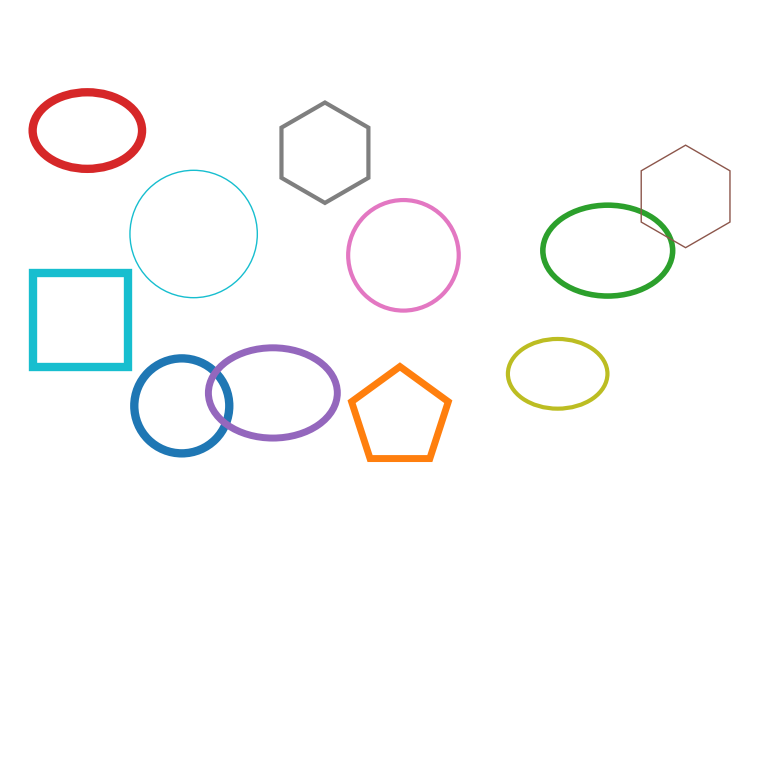[{"shape": "circle", "thickness": 3, "radius": 0.31, "center": [0.236, 0.473]}, {"shape": "pentagon", "thickness": 2.5, "radius": 0.33, "center": [0.519, 0.458]}, {"shape": "oval", "thickness": 2, "radius": 0.42, "center": [0.789, 0.675]}, {"shape": "oval", "thickness": 3, "radius": 0.36, "center": [0.113, 0.83]}, {"shape": "oval", "thickness": 2.5, "radius": 0.42, "center": [0.354, 0.49]}, {"shape": "hexagon", "thickness": 0.5, "radius": 0.33, "center": [0.89, 0.745]}, {"shape": "circle", "thickness": 1.5, "radius": 0.36, "center": [0.524, 0.668]}, {"shape": "hexagon", "thickness": 1.5, "radius": 0.33, "center": [0.422, 0.802]}, {"shape": "oval", "thickness": 1.5, "radius": 0.32, "center": [0.724, 0.515]}, {"shape": "circle", "thickness": 0.5, "radius": 0.41, "center": [0.251, 0.696]}, {"shape": "square", "thickness": 3, "radius": 0.31, "center": [0.105, 0.585]}]